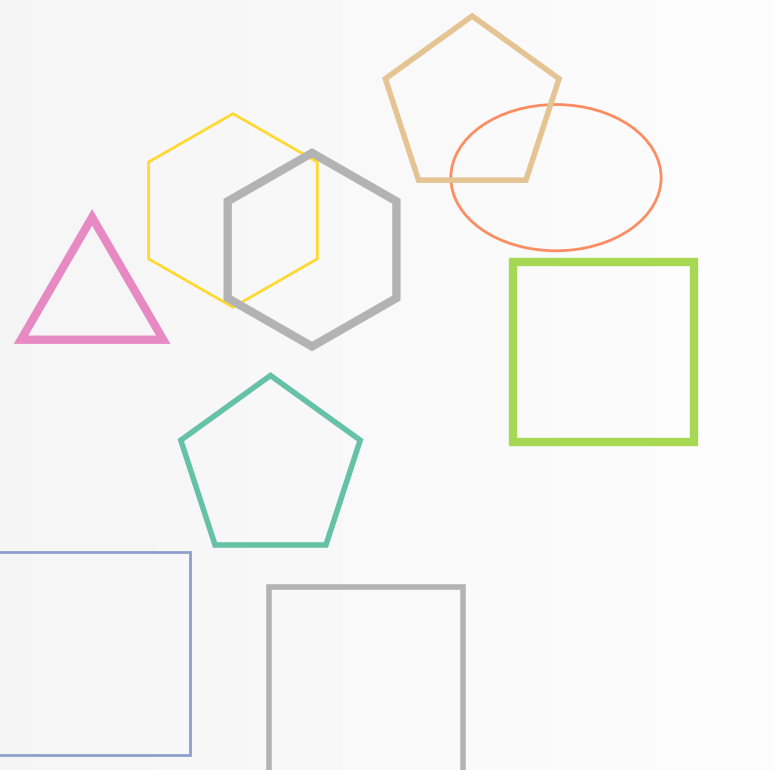[{"shape": "pentagon", "thickness": 2, "radius": 0.61, "center": [0.349, 0.391]}, {"shape": "oval", "thickness": 1, "radius": 0.68, "center": [0.717, 0.769]}, {"shape": "square", "thickness": 1, "radius": 0.66, "center": [0.114, 0.151]}, {"shape": "triangle", "thickness": 3, "radius": 0.53, "center": [0.119, 0.612]}, {"shape": "square", "thickness": 3, "radius": 0.58, "center": [0.779, 0.543]}, {"shape": "hexagon", "thickness": 1, "radius": 0.63, "center": [0.301, 0.727]}, {"shape": "pentagon", "thickness": 2, "radius": 0.59, "center": [0.609, 0.861]}, {"shape": "square", "thickness": 2, "radius": 0.62, "center": [0.473, 0.113]}, {"shape": "hexagon", "thickness": 3, "radius": 0.63, "center": [0.403, 0.676]}]